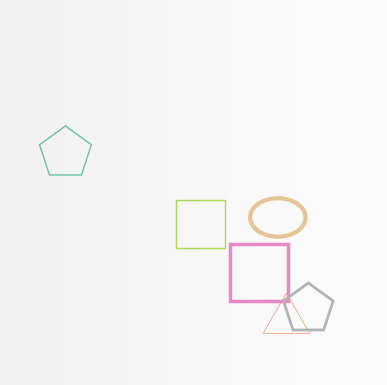[{"shape": "pentagon", "thickness": 1, "radius": 0.35, "center": [0.169, 0.602]}, {"shape": "triangle", "thickness": 0.5, "radius": 0.35, "center": [0.739, 0.169]}, {"shape": "square", "thickness": 2.5, "radius": 0.37, "center": [0.669, 0.291]}, {"shape": "square", "thickness": 1, "radius": 0.31, "center": [0.517, 0.417]}, {"shape": "oval", "thickness": 3, "radius": 0.36, "center": [0.717, 0.435]}, {"shape": "pentagon", "thickness": 2, "radius": 0.34, "center": [0.796, 0.198]}]